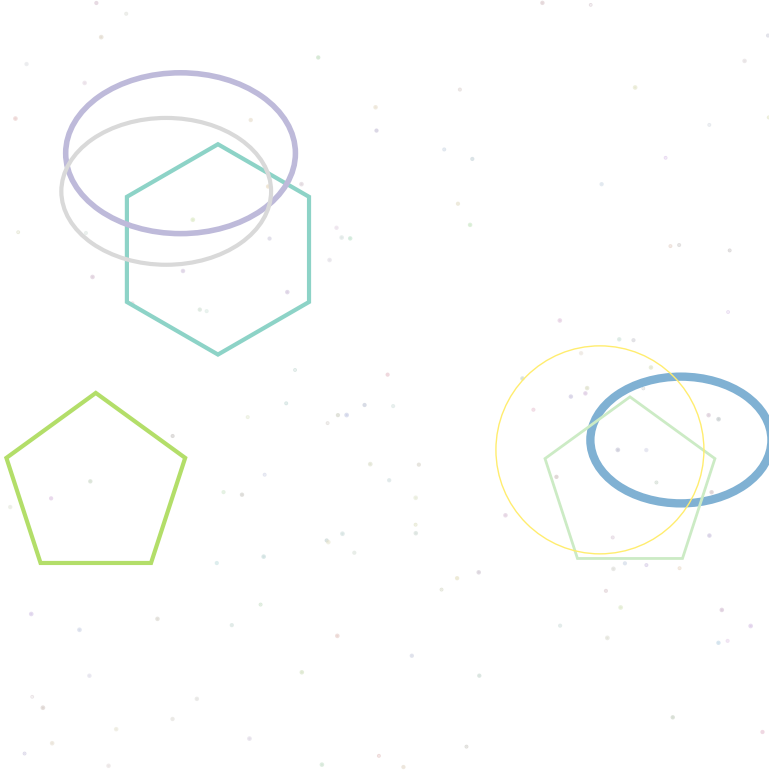[{"shape": "hexagon", "thickness": 1.5, "radius": 0.68, "center": [0.283, 0.676]}, {"shape": "oval", "thickness": 2, "radius": 0.75, "center": [0.234, 0.801]}, {"shape": "oval", "thickness": 3, "radius": 0.59, "center": [0.884, 0.429]}, {"shape": "pentagon", "thickness": 1.5, "radius": 0.61, "center": [0.124, 0.368]}, {"shape": "oval", "thickness": 1.5, "radius": 0.68, "center": [0.216, 0.751]}, {"shape": "pentagon", "thickness": 1, "radius": 0.58, "center": [0.818, 0.369]}, {"shape": "circle", "thickness": 0.5, "radius": 0.68, "center": [0.779, 0.416]}]